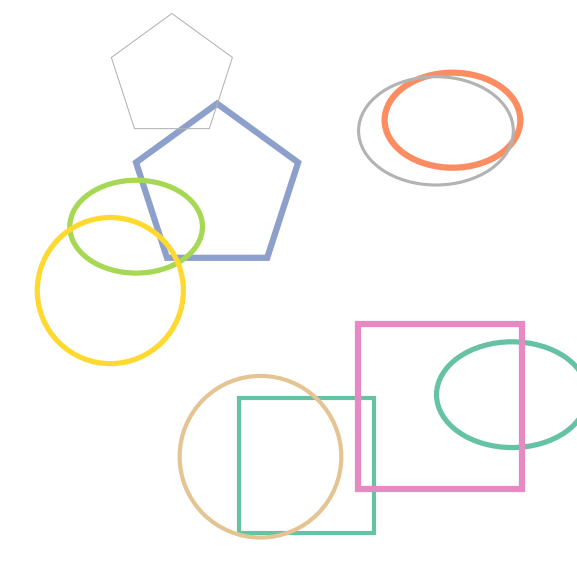[{"shape": "oval", "thickness": 2.5, "radius": 0.65, "center": [0.887, 0.316]}, {"shape": "square", "thickness": 2, "radius": 0.58, "center": [0.531, 0.194]}, {"shape": "oval", "thickness": 3, "radius": 0.59, "center": [0.784, 0.791]}, {"shape": "pentagon", "thickness": 3, "radius": 0.74, "center": [0.376, 0.672]}, {"shape": "square", "thickness": 3, "radius": 0.71, "center": [0.762, 0.296]}, {"shape": "oval", "thickness": 2.5, "radius": 0.57, "center": [0.236, 0.607]}, {"shape": "circle", "thickness": 2.5, "radius": 0.63, "center": [0.191, 0.496]}, {"shape": "circle", "thickness": 2, "radius": 0.7, "center": [0.451, 0.208]}, {"shape": "pentagon", "thickness": 0.5, "radius": 0.55, "center": [0.298, 0.866]}, {"shape": "oval", "thickness": 1.5, "radius": 0.67, "center": [0.755, 0.773]}]